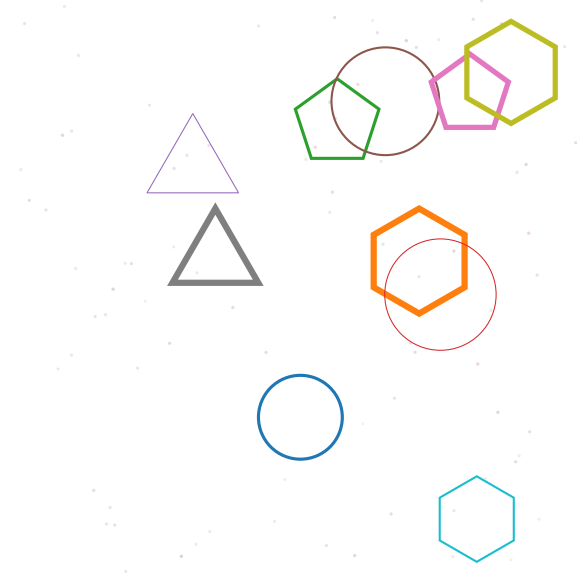[{"shape": "circle", "thickness": 1.5, "radius": 0.36, "center": [0.52, 0.277]}, {"shape": "hexagon", "thickness": 3, "radius": 0.45, "center": [0.726, 0.547]}, {"shape": "pentagon", "thickness": 1.5, "radius": 0.38, "center": [0.584, 0.787]}, {"shape": "circle", "thickness": 0.5, "radius": 0.48, "center": [0.763, 0.489]}, {"shape": "triangle", "thickness": 0.5, "radius": 0.46, "center": [0.334, 0.711]}, {"shape": "circle", "thickness": 1, "radius": 0.47, "center": [0.667, 0.824]}, {"shape": "pentagon", "thickness": 2.5, "radius": 0.35, "center": [0.814, 0.835]}, {"shape": "triangle", "thickness": 3, "radius": 0.43, "center": [0.373, 0.552]}, {"shape": "hexagon", "thickness": 2.5, "radius": 0.44, "center": [0.885, 0.874]}, {"shape": "hexagon", "thickness": 1, "radius": 0.37, "center": [0.826, 0.1]}]